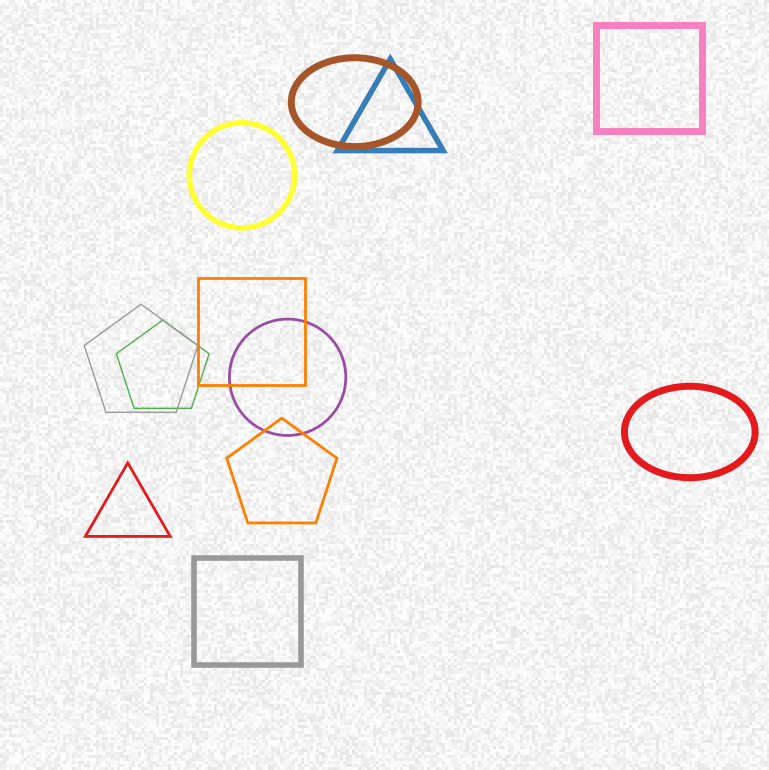[{"shape": "oval", "thickness": 2.5, "radius": 0.42, "center": [0.896, 0.439]}, {"shape": "triangle", "thickness": 1, "radius": 0.32, "center": [0.166, 0.335]}, {"shape": "triangle", "thickness": 2, "radius": 0.4, "center": [0.507, 0.844]}, {"shape": "pentagon", "thickness": 0.5, "radius": 0.32, "center": [0.211, 0.521]}, {"shape": "circle", "thickness": 1, "radius": 0.38, "center": [0.374, 0.51]}, {"shape": "pentagon", "thickness": 1, "radius": 0.38, "center": [0.366, 0.382]}, {"shape": "square", "thickness": 1, "radius": 0.35, "center": [0.327, 0.57]}, {"shape": "circle", "thickness": 2, "radius": 0.34, "center": [0.314, 0.772]}, {"shape": "oval", "thickness": 2.5, "radius": 0.41, "center": [0.461, 0.867]}, {"shape": "square", "thickness": 2.5, "radius": 0.34, "center": [0.842, 0.899]}, {"shape": "square", "thickness": 2, "radius": 0.35, "center": [0.322, 0.206]}, {"shape": "pentagon", "thickness": 0.5, "radius": 0.39, "center": [0.183, 0.527]}]